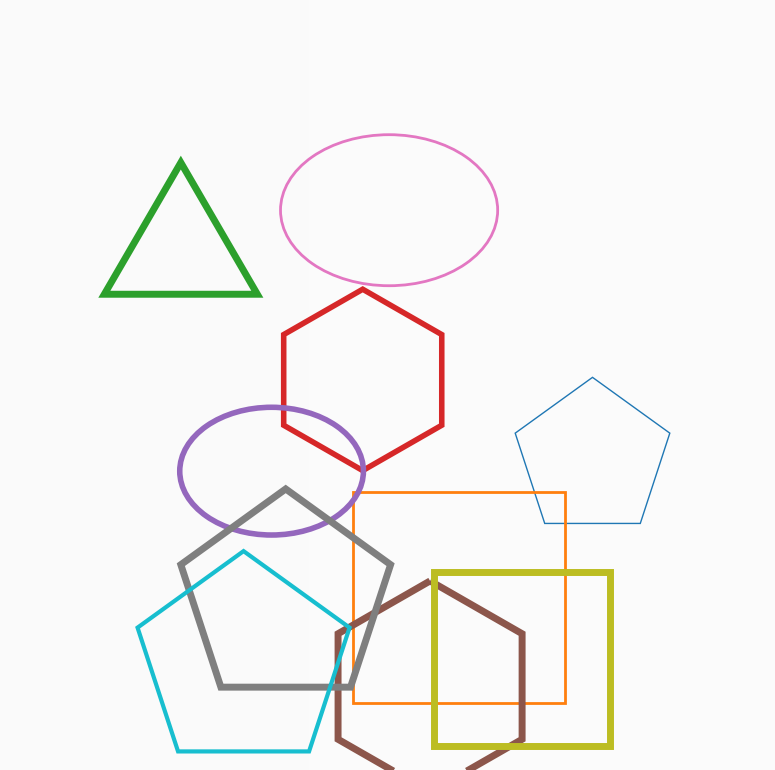[{"shape": "pentagon", "thickness": 0.5, "radius": 0.52, "center": [0.765, 0.405]}, {"shape": "square", "thickness": 1, "radius": 0.69, "center": [0.592, 0.224]}, {"shape": "triangle", "thickness": 2.5, "radius": 0.57, "center": [0.233, 0.675]}, {"shape": "hexagon", "thickness": 2, "radius": 0.59, "center": [0.468, 0.507]}, {"shape": "oval", "thickness": 2, "radius": 0.59, "center": [0.35, 0.388]}, {"shape": "hexagon", "thickness": 2.5, "radius": 0.69, "center": [0.555, 0.108]}, {"shape": "oval", "thickness": 1, "radius": 0.7, "center": [0.502, 0.727]}, {"shape": "pentagon", "thickness": 2.5, "radius": 0.71, "center": [0.369, 0.223]}, {"shape": "square", "thickness": 2.5, "radius": 0.57, "center": [0.673, 0.144]}, {"shape": "pentagon", "thickness": 1.5, "radius": 0.72, "center": [0.314, 0.14]}]